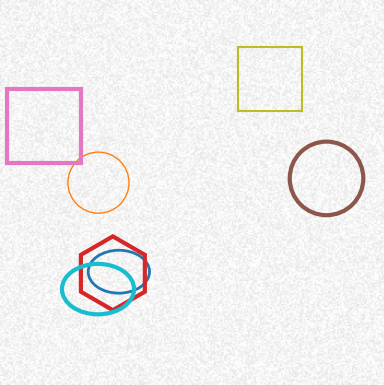[{"shape": "oval", "thickness": 2, "radius": 0.4, "center": [0.309, 0.294]}, {"shape": "circle", "thickness": 1, "radius": 0.4, "center": [0.256, 0.526]}, {"shape": "hexagon", "thickness": 3, "radius": 0.48, "center": [0.293, 0.29]}, {"shape": "circle", "thickness": 3, "radius": 0.48, "center": [0.848, 0.537]}, {"shape": "square", "thickness": 3, "radius": 0.48, "center": [0.114, 0.672]}, {"shape": "square", "thickness": 1.5, "radius": 0.41, "center": [0.701, 0.795]}, {"shape": "oval", "thickness": 3, "radius": 0.47, "center": [0.255, 0.249]}]